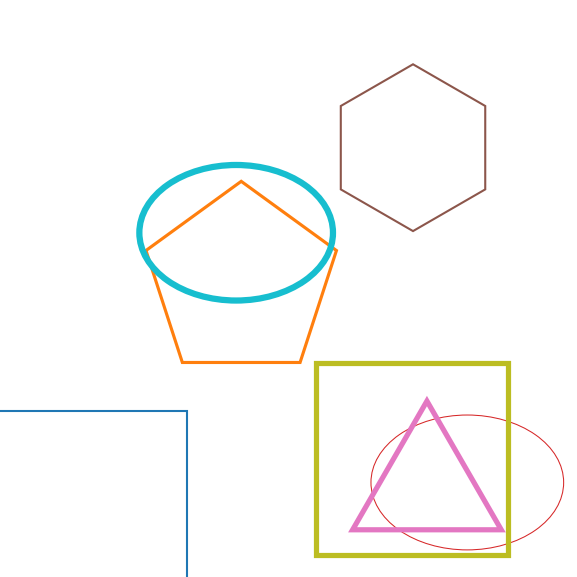[{"shape": "square", "thickness": 1, "radius": 0.83, "center": [0.157, 0.122]}, {"shape": "pentagon", "thickness": 1.5, "radius": 0.87, "center": [0.418, 0.512]}, {"shape": "oval", "thickness": 0.5, "radius": 0.83, "center": [0.809, 0.164]}, {"shape": "hexagon", "thickness": 1, "radius": 0.72, "center": [0.715, 0.743]}, {"shape": "triangle", "thickness": 2.5, "radius": 0.74, "center": [0.739, 0.156]}, {"shape": "square", "thickness": 2.5, "radius": 0.83, "center": [0.714, 0.205]}, {"shape": "oval", "thickness": 3, "radius": 0.84, "center": [0.409, 0.596]}]